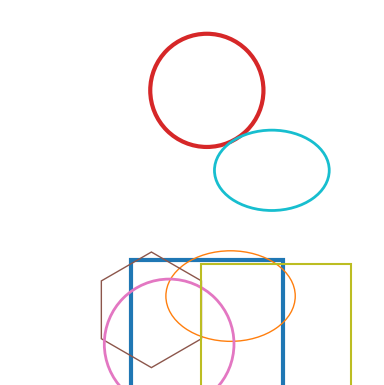[{"shape": "square", "thickness": 3, "radius": 0.99, "center": [0.537, 0.128]}, {"shape": "oval", "thickness": 1, "radius": 0.84, "center": [0.599, 0.231]}, {"shape": "circle", "thickness": 3, "radius": 0.74, "center": [0.537, 0.765]}, {"shape": "hexagon", "thickness": 1, "radius": 0.75, "center": [0.393, 0.195]}, {"shape": "circle", "thickness": 2, "radius": 0.84, "center": [0.439, 0.107]}, {"shape": "square", "thickness": 1.5, "radius": 0.97, "center": [0.716, 0.12]}, {"shape": "oval", "thickness": 2, "radius": 0.75, "center": [0.706, 0.558]}]